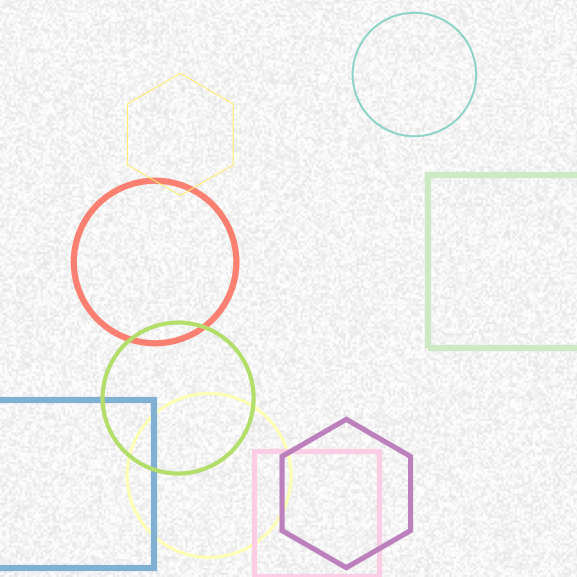[{"shape": "circle", "thickness": 1, "radius": 0.53, "center": [0.718, 0.87]}, {"shape": "circle", "thickness": 1.5, "radius": 0.71, "center": [0.362, 0.176]}, {"shape": "circle", "thickness": 3, "radius": 0.7, "center": [0.269, 0.545]}, {"shape": "square", "thickness": 3, "radius": 0.73, "center": [0.121, 0.161]}, {"shape": "circle", "thickness": 2, "radius": 0.65, "center": [0.308, 0.31]}, {"shape": "square", "thickness": 2.5, "radius": 0.54, "center": [0.548, 0.111]}, {"shape": "hexagon", "thickness": 2.5, "radius": 0.64, "center": [0.6, 0.145]}, {"shape": "square", "thickness": 3, "radius": 0.75, "center": [0.891, 0.547]}, {"shape": "hexagon", "thickness": 0.5, "radius": 0.53, "center": [0.312, 0.766]}]